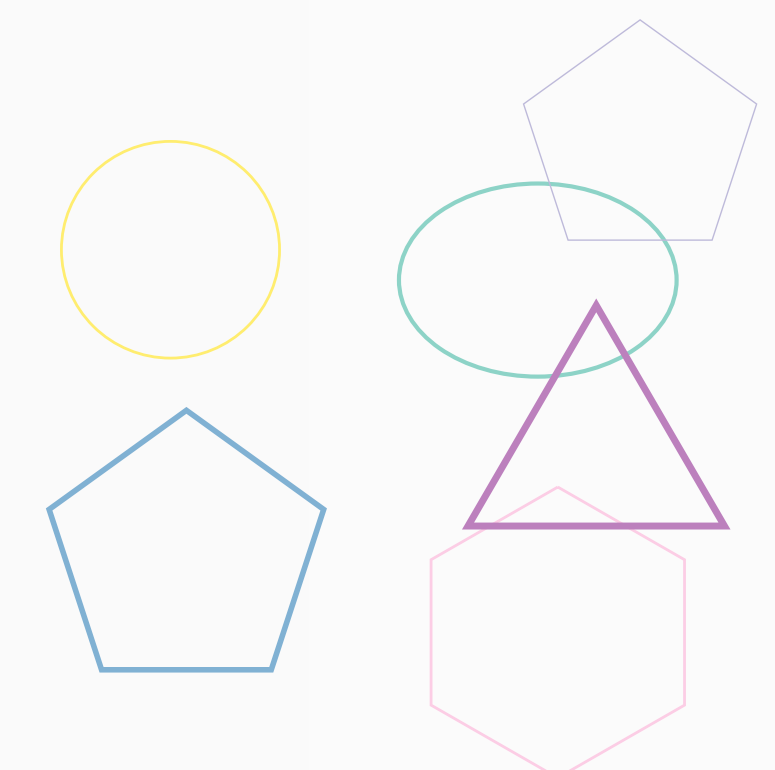[{"shape": "oval", "thickness": 1.5, "radius": 0.9, "center": [0.694, 0.636]}, {"shape": "pentagon", "thickness": 0.5, "radius": 0.79, "center": [0.826, 0.816]}, {"shape": "pentagon", "thickness": 2, "radius": 0.93, "center": [0.241, 0.281]}, {"shape": "hexagon", "thickness": 1, "radius": 0.94, "center": [0.72, 0.179]}, {"shape": "triangle", "thickness": 2.5, "radius": 0.96, "center": [0.769, 0.412]}, {"shape": "circle", "thickness": 1, "radius": 0.7, "center": [0.22, 0.676]}]